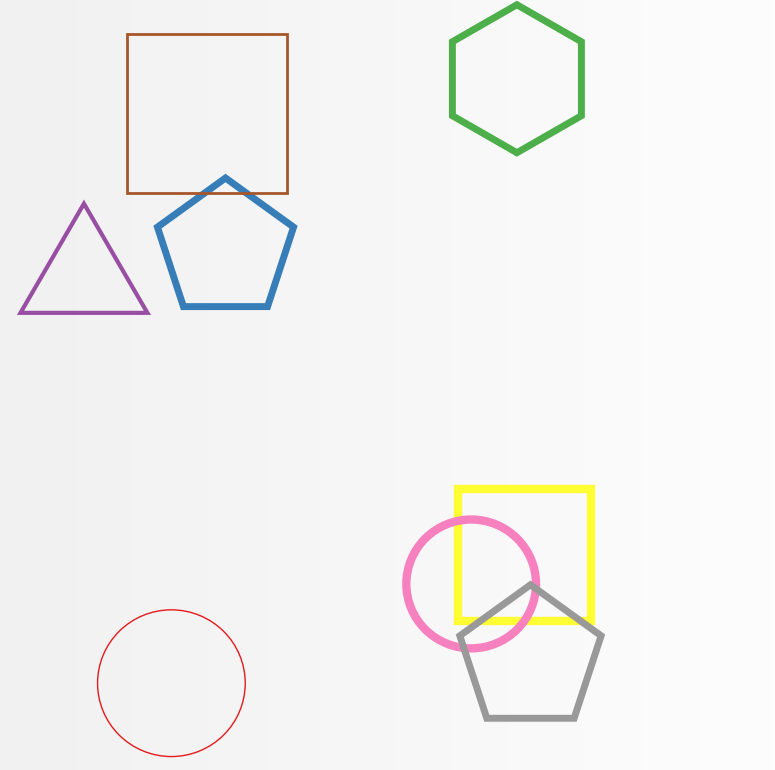[{"shape": "circle", "thickness": 0.5, "radius": 0.48, "center": [0.221, 0.113]}, {"shape": "pentagon", "thickness": 2.5, "radius": 0.46, "center": [0.291, 0.677]}, {"shape": "hexagon", "thickness": 2.5, "radius": 0.48, "center": [0.667, 0.898]}, {"shape": "triangle", "thickness": 1.5, "radius": 0.47, "center": [0.108, 0.641]}, {"shape": "square", "thickness": 3, "radius": 0.43, "center": [0.677, 0.279]}, {"shape": "square", "thickness": 1, "radius": 0.52, "center": [0.267, 0.853]}, {"shape": "circle", "thickness": 3, "radius": 0.42, "center": [0.608, 0.242]}, {"shape": "pentagon", "thickness": 2.5, "radius": 0.48, "center": [0.684, 0.145]}]